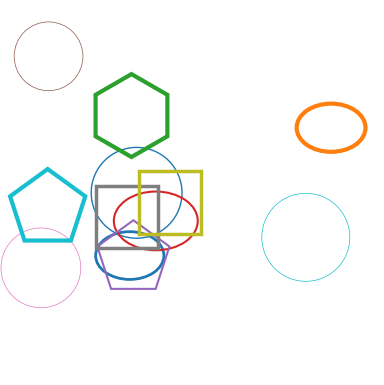[{"shape": "oval", "thickness": 2, "radius": 0.44, "center": [0.337, 0.336]}, {"shape": "circle", "thickness": 1, "radius": 0.59, "center": [0.355, 0.499]}, {"shape": "oval", "thickness": 3, "radius": 0.45, "center": [0.86, 0.668]}, {"shape": "hexagon", "thickness": 3, "radius": 0.54, "center": [0.342, 0.7]}, {"shape": "oval", "thickness": 1.5, "radius": 0.54, "center": [0.405, 0.426]}, {"shape": "pentagon", "thickness": 1.5, "radius": 0.49, "center": [0.346, 0.329]}, {"shape": "circle", "thickness": 0.5, "radius": 0.45, "center": [0.126, 0.854]}, {"shape": "circle", "thickness": 0.5, "radius": 0.52, "center": [0.106, 0.304]}, {"shape": "square", "thickness": 2.5, "radius": 0.41, "center": [0.33, 0.437]}, {"shape": "square", "thickness": 2.5, "radius": 0.41, "center": [0.442, 0.474]}, {"shape": "pentagon", "thickness": 3, "radius": 0.51, "center": [0.124, 0.458]}, {"shape": "circle", "thickness": 0.5, "radius": 0.57, "center": [0.794, 0.384]}]